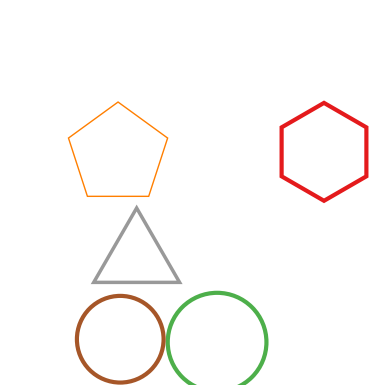[{"shape": "hexagon", "thickness": 3, "radius": 0.64, "center": [0.842, 0.606]}, {"shape": "circle", "thickness": 3, "radius": 0.64, "center": [0.564, 0.111]}, {"shape": "pentagon", "thickness": 1, "radius": 0.68, "center": [0.307, 0.6]}, {"shape": "circle", "thickness": 3, "radius": 0.56, "center": [0.312, 0.119]}, {"shape": "triangle", "thickness": 2.5, "radius": 0.64, "center": [0.355, 0.331]}]